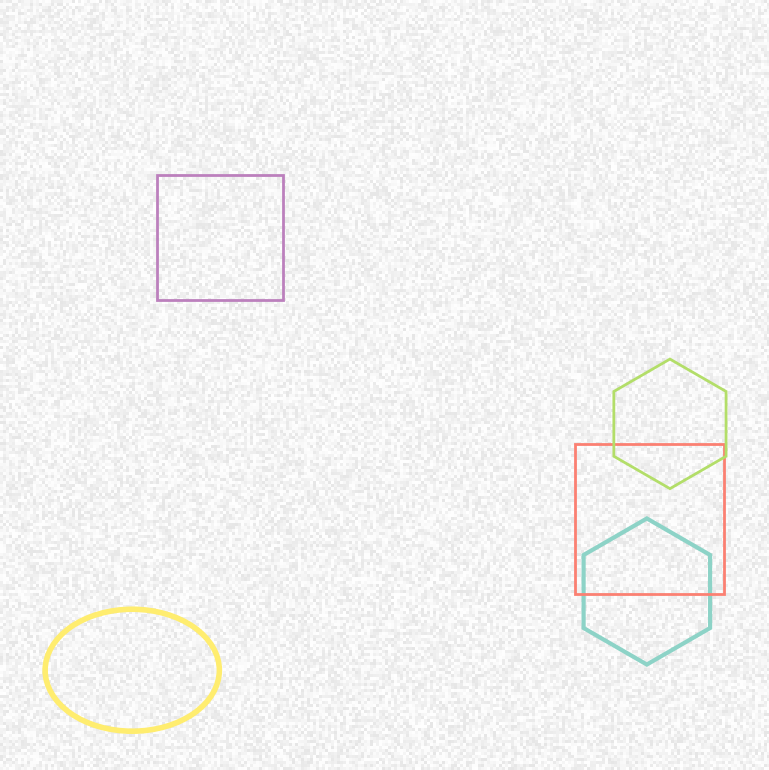[{"shape": "hexagon", "thickness": 1.5, "radius": 0.47, "center": [0.84, 0.232]}, {"shape": "square", "thickness": 1, "radius": 0.49, "center": [0.843, 0.326]}, {"shape": "hexagon", "thickness": 1, "radius": 0.42, "center": [0.87, 0.45]}, {"shape": "square", "thickness": 1, "radius": 0.41, "center": [0.286, 0.692]}, {"shape": "oval", "thickness": 2, "radius": 0.57, "center": [0.172, 0.13]}]